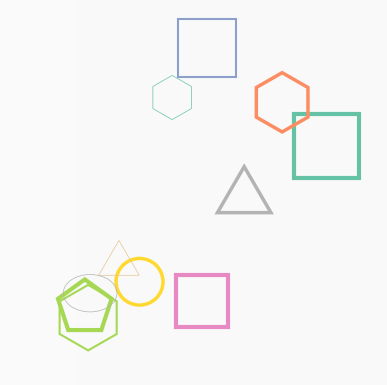[{"shape": "hexagon", "thickness": 0.5, "radius": 0.29, "center": [0.444, 0.747]}, {"shape": "square", "thickness": 3, "radius": 0.41, "center": [0.842, 0.62]}, {"shape": "hexagon", "thickness": 2.5, "radius": 0.38, "center": [0.728, 0.734]}, {"shape": "square", "thickness": 1.5, "radius": 0.38, "center": [0.534, 0.876]}, {"shape": "square", "thickness": 3, "radius": 0.34, "center": [0.521, 0.217]}, {"shape": "hexagon", "thickness": 1.5, "radius": 0.43, "center": [0.227, 0.175]}, {"shape": "pentagon", "thickness": 3, "radius": 0.36, "center": [0.219, 0.202]}, {"shape": "circle", "thickness": 2.5, "radius": 0.3, "center": [0.36, 0.268]}, {"shape": "triangle", "thickness": 0.5, "radius": 0.3, "center": [0.307, 0.315]}, {"shape": "oval", "thickness": 0.5, "radius": 0.35, "center": [0.233, 0.238]}, {"shape": "triangle", "thickness": 2.5, "radius": 0.4, "center": [0.63, 0.488]}]